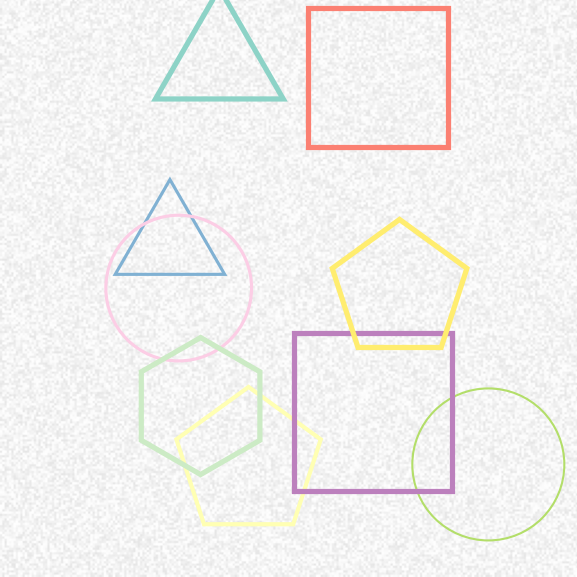[{"shape": "triangle", "thickness": 2.5, "radius": 0.64, "center": [0.38, 0.892]}, {"shape": "pentagon", "thickness": 2, "radius": 0.66, "center": [0.43, 0.198]}, {"shape": "square", "thickness": 2.5, "radius": 0.6, "center": [0.654, 0.865]}, {"shape": "triangle", "thickness": 1.5, "radius": 0.55, "center": [0.294, 0.579]}, {"shape": "circle", "thickness": 1, "radius": 0.66, "center": [0.846, 0.195]}, {"shape": "circle", "thickness": 1.5, "radius": 0.63, "center": [0.309, 0.5]}, {"shape": "square", "thickness": 2.5, "radius": 0.68, "center": [0.646, 0.286]}, {"shape": "hexagon", "thickness": 2.5, "radius": 0.59, "center": [0.347, 0.296]}, {"shape": "pentagon", "thickness": 2.5, "radius": 0.61, "center": [0.692, 0.497]}]